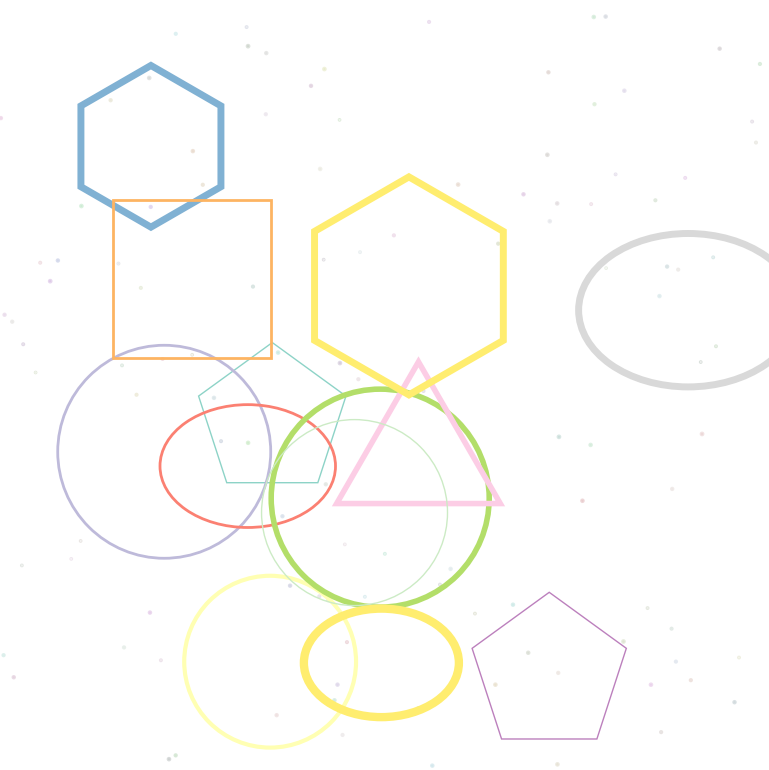[{"shape": "pentagon", "thickness": 0.5, "radius": 0.5, "center": [0.354, 0.455]}, {"shape": "circle", "thickness": 1.5, "radius": 0.56, "center": [0.351, 0.141]}, {"shape": "circle", "thickness": 1, "radius": 0.69, "center": [0.213, 0.413]}, {"shape": "oval", "thickness": 1, "radius": 0.57, "center": [0.322, 0.395]}, {"shape": "hexagon", "thickness": 2.5, "radius": 0.52, "center": [0.196, 0.81]}, {"shape": "square", "thickness": 1, "radius": 0.51, "center": [0.249, 0.638]}, {"shape": "circle", "thickness": 2, "radius": 0.71, "center": [0.494, 0.353]}, {"shape": "triangle", "thickness": 2, "radius": 0.61, "center": [0.543, 0.407]}, {"shape": "oval", "thickness": 2.5, "radius": 0.71, "center": [0.894, 0.597]}, {"shape": "pentagon", "thickness": 0.5, "radius": 0.53, "center": [0.713, 0.125]}, {"shape": "circle", "thickness": 0.5, "radius": 0.6, "center": [0.46, 0.334]}, {"shape": "hexagon", "thickness": 2.5, "radius": 0.71, "center": [0.531, 0.629]}, {"shape": "oval", "thickness": 3, "radius": 0.5, "center": [0.495, 0.139]}]